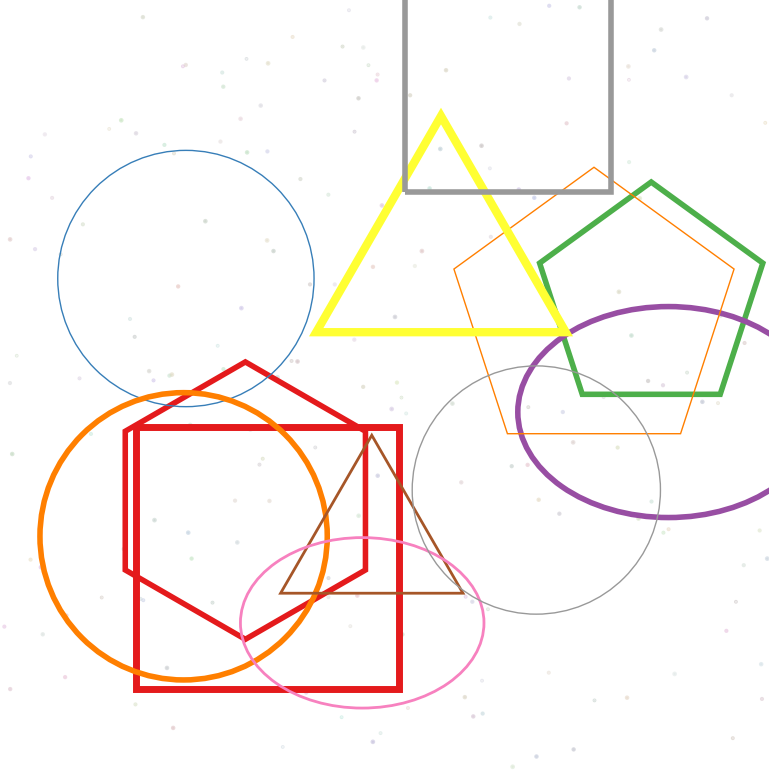[{"shape": "hexagon", "thickness": 2, "radius": 0.9, "center": [0.319, 0.35]}, {"shape": "square", "thickness": 2.5, "radius": 0.85, "center": [0.347, 0.275]}, {"shape": "circle", "thickness": 0.5, "radius": 0.83, "center": [0.241, 0.638]}, {"shape": "pentagon", "thickness": 2, "radius": 0.76, "center": [0.846, 0.611]}, {"shape": "oval", "thickness": 2, "radius": 0.98, "center": [0.868, 0.465]}, {"shape": "circle", "thickness": 2, "radius": 0.93, "center": [0.238, 0.304]}, {"shape": "pentagon", "thickness": 0.5, "radius": 0.96, "center": [0.771, 0.591]}, {"shape": "triangle", "thickness": 3, "radius": 0.94, "center": [0.573, 0.662]}, {"shape": "triangle", "thickness": 1, "radius": 0.68, "center": [0.483, 0.298]}, {"shape": "oval", "thickness": 1, "radius": 0.79, "center": [0.47, 0.191]}, {"shape": "circle", "thickness": 0.5, "radius": 0.81, "center": [0.697, 0.364]}, {"shape": "square", "thickness": 2, "radius": 0.67, "center": [0.66, 0.884]}]